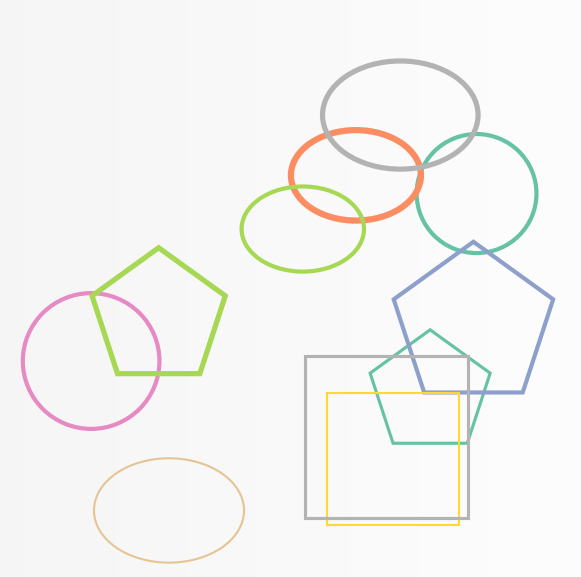[{"shape": "circle", "thickness": 2, "radius": 0.52, "center": [0.82, 0.664]}, {"shape": "pentagon", "thickness": 1.5, "radius": 0.54, "center": [0.74, 0.319]}, {"shape": "oval", "thickness": 3, "radius": 0.56, "center": [0.612, 0.696]}, {"shape": "pentagon", "thickness": 2, "radius": 0.72, "center": [0.815, 0.436]}, {"shape": "circle", "thickness": 2, "radius": 0.59, "center": [0.157, 0.374]}, {"shape": "oval", "thickness": 2, "radius": 0.53, "center": [0.521, 0.603]}, {"shape": "pentagon", "thickness": 2.5, "radius": 0.6, "center": [0.273, 0.45]}, {"shape": "square", "thickness": 1, "radius": 0.57, "center": [0.676, 0.204]}, {"shape": "oval", "thickness": 1, "radius": 0.65, "center": [0.291, 0.115]}, {"shape": "oval", "thickness": 2.5, "radius": 0.67, "center": [0.689, 0.8]}, {"shape": "square", "thickness": 1.5, "radius": 0.7, "center": [0.665, 0.242]}]